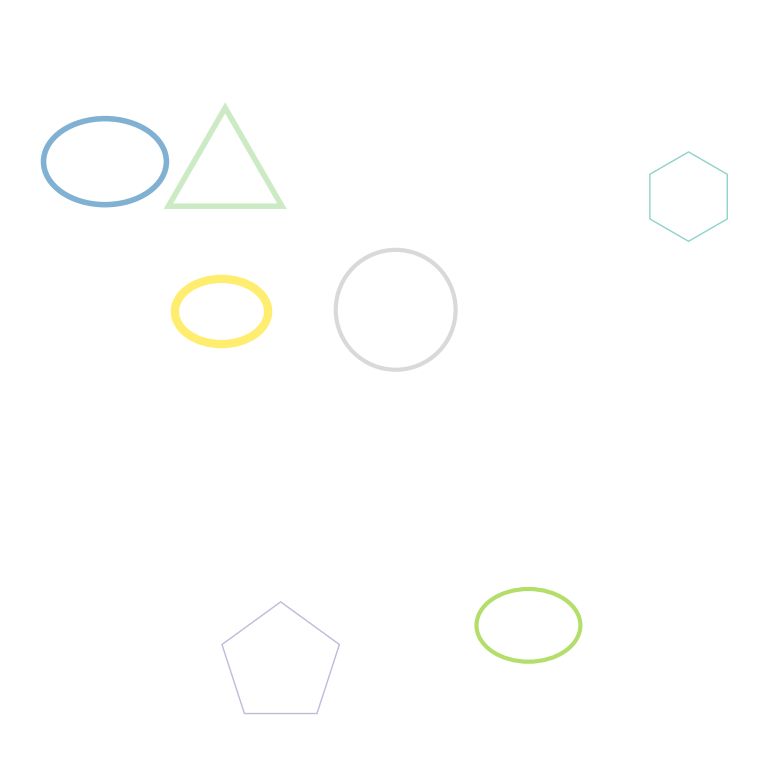[{"shape": "hexagon", "thickness": 0.5, "radius": 0.29, "center": [0.894, 0.745]}, {"shape": "pentagon", "thickness": 0.5, "radius": 0.4, "center": [0.365, 0.138]}, {"shape": "oval", "thickness": 2, "radius": 0.4, "center": [0.136, 0.79]}, {"shape": "oval", "thickness": 1.5, "radius": 0.34, "center": [0.686, 0.188]}, {"shape": "circle", "thickness": 1.5, "radius": 0.39, "center": [0.514, 0.598]}, {"shape": "triangle", "thickness": 2, "radius": 0.43, "center": [0.292, 0.775]}, {"shape": "oval", "thickness": 3, "radius": 0.3, "center": [0.288, 0.595]}]